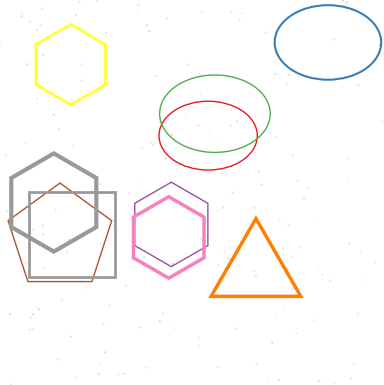[{"shape": "oval", "thickness": 1, "radius": 0.64, "center": [0.541, 0.648]}, {"shape": "oval", "thickness": 1.5, "radius": 0.69, "center": [0.852, 0.89]}, {"shape": "oval", "thickness": 1, "radius": 0.72, "center": [0.558, 0.705]}, {"shape": "hexagon", "thickness": 1, "radius": 0.55, "center": [0.445, 0.417]}, {"shape": "triangle", "thickness": 2.5, "radius": 0.67, "center": [0.665, 0.298]}, {"shape": "hexagon", "thickness": 2, "radius": 0.52, "center": [0.184, 0.832]}, {"shape": "pentagon", "thickness": 1, "radius": 0.71, "center": [0.156, 0.383]}, {"shape": "hexagon", "thickness": 2.5, "radius": 0.53, "center": [0.438, 0.383]}, {"shape": "hexagon", "thickness": 3, "radius": 0.64, "center": [0.14, 0.474]}, {"shape": "square", "thickness": 2, "radius": 0.56, "center": [0.187, 0.391]}]